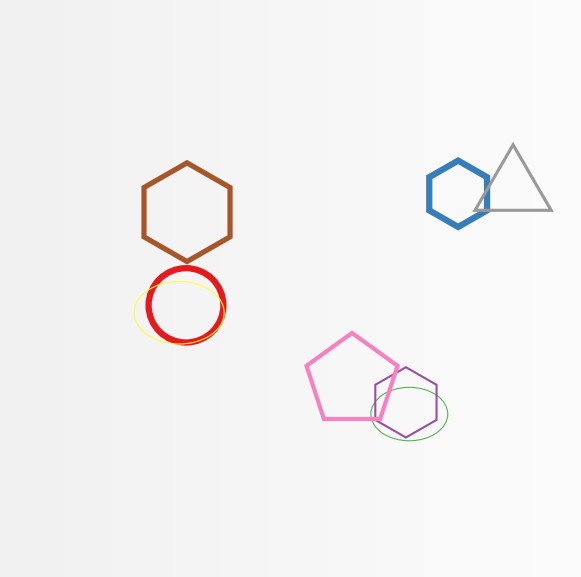[{"shape": "circle", "thickness": 3, "radius": 0.32, "center": [0.32, 0.47]}, {"shape": "hexagon", "thickness": 3, "radius": 0.29, "center": [0.788, 0.664]}, {"shape": "oval", "thickness": 0.5, "radius": 0.33, "center": [0.704, 0.282]}, {"shape": "hexagon", "thickness": 1, "radius": 0.3, "center": [0.698, 0.302]}, {"shape": "oval", "thickness": 0.5, "radius": 0.39, "center": [0.308, 0.458]}, {"shape": "hexagon", "thickness": 2.5, "radius": 0.43, "center": [0.322, 0.632]}, {"shape": "pentagon", "thickness": 2, "radius": 0.41, "center": [0.606, 0.34]}, {"shape": "triangle", "thickness": 1.5, "radius": 0.38, "center": [0.883, 0.673]}]